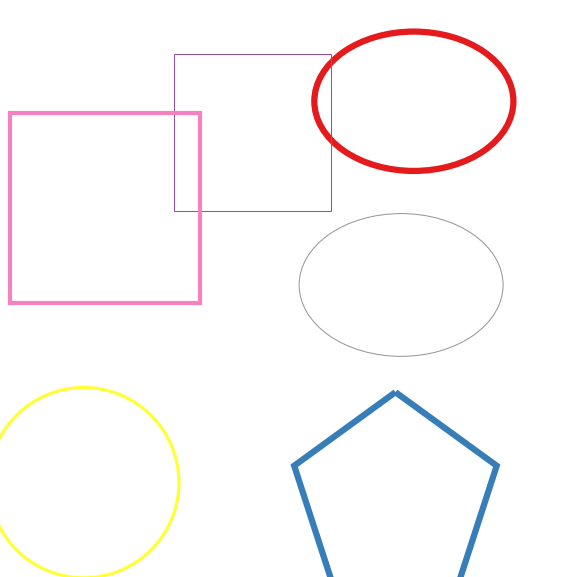[{"shape": "oval", "thickness": 3, "radius": 0.86, "center": [0.717, 0.824]}, {"shape": "pentagon", "thickness": 3, "radius": 0.92, "center": [0.685, 0.136]}, {"shape": "square", "thickness": 0.5, "radius": 0.68, "center": [0.437, 0.77]}, {"shape": "circle", "thickness": 1.5, "radius": 0.82, "center": [0.145, 0.163]}, {"shape": "square", "thickness": 2, "radius": 0.82, "center": [0.182, 0.639]}, {"shape": "oval", "thickness": 0.5, "radius": 0.88, "center": [0.695, 0.506]}]